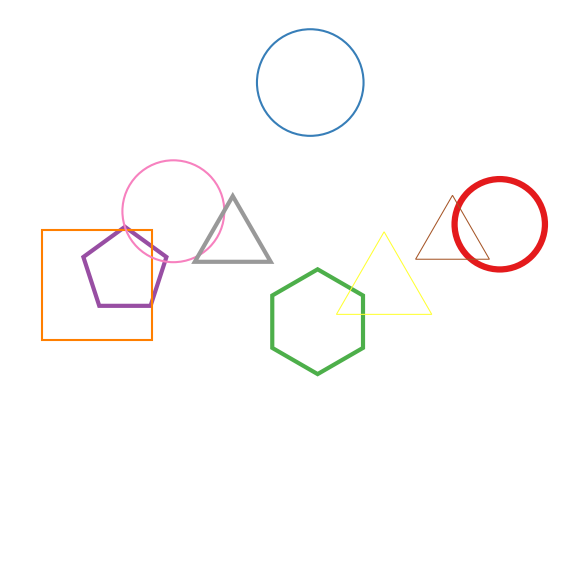[{"shape": "circle", "thickness": 3, "radius": 0.39, "center": [0.865, 0.611]}, {"shape": "circle", "thickness": 1, "radius": 0.46, "center": [0.537, 0.856]}, {"shape": "hexagon", "thickness": 2, "radius": 0.45, "center": [0.55, 0.442]}, {"shape": "pentagon", "thickness": 2, "radius": 0.38, "center": [0.216, 0.531]}, {"shape": "square", "thickness": 1, "radius": 0.48, "center": [0.168, 0.505]}, {"shape": "triangle", "thickness": 0.5, "radius": 0.48, "center": [0.665, 0.502]}, {"shape": "triangle", "thickness": 0.5, "radius": 0.37, "center": [0.784, 0.587]}, {"shape": "circle", "thickness": 1, "radius": 0.44, "center": [0.3, 0.633]}, {"shape": "triangle", "thickness": 2, "radius": 0.38, "center": [0.403, 0.584]}]